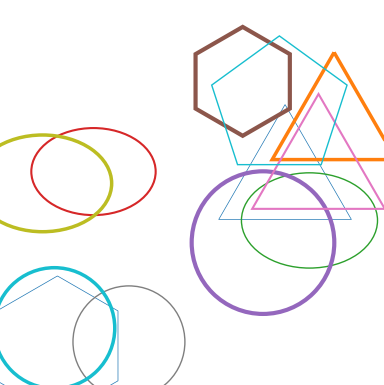[{"shape": "hexagon", "thickness": 0.5, "radius": 0.91, "center": [0.149, 0.102]}, {"shape": "triangle", "thickness": 0.5, "radius": 0.99, "center": [0.74, 0.529]}, {"shape": "triangle", "thickness": 2.5, "radius": 0.93, "center": [0.868, 0.678]}, {"shape": "oval", "thickness": 1, "radius": 0.88, "center": [0.804, 0.427]}, {"shape": "oval", "thickness": 1.5, "radius": 0.81, "center": [0.243, 0.554]}, {"shape": "circle", "thickness": 3, "radius": 0.93, "center": [0.683, 0.37]}, {"shape": "hexagon", "thickness": 3, "radius": 0.71, "center": [0.63, 0.789]}, {"shape": "triangle", "thickness": 1.5, "radius": 0.99, "center": [0.827, 0.557]}, {"shape": "circle", "thickness": 1, "radius": 0.73, "center": [0.335, 0.112]}, {"shape": "oval", "thickness": 2.5, "radius": 0.9, "center": [0.111, 0.524]}, {"shape": "circle", "thickness": 2.5, "radius": 0.78, "center": [0.141, 0.148]}, {"shape": "pentagon", "thickness": 1, "radius": 0.92, "center": [0.726, 0.722]}]